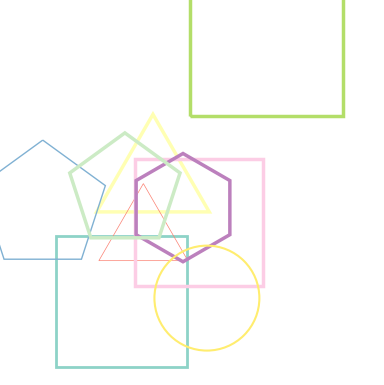[{"shape": "square", "thickness": 2, "radius": 0.85, "center": [0.316, 0.216]}, {"shape": "triangle", "thickness": 2.5, "radius": 0.84, "center": [0.397, 0.534]}, {"shape": "triangle", "thickness": 0.5, "radius": 0.67, "center": [0.372, 0.39]}, {"shape": "pentagon", "thickness": 1, "radius": 0.86, "center": [0.111, 0.465]}, {"shape": "square", "thickness": 2.5, "radius": 0.99, "center": [0.692, 0.897]}, {"shape": "square", "thickness": 2.5, "radius": 0.83, "center": [0.517, 0.421]}, {"shape": "hexagon", "thickness": 2.5, "radius": 0.7, "center": [0.475, 0.461]}, {"shape": "pentagon", "thickness": 2.5, "radius": 0.75, "center": [0.324, 0.504]}, {"shape": "circle", "thickness": 1.5, "radius": 0.68, "center": [0.537, 0.226]}]